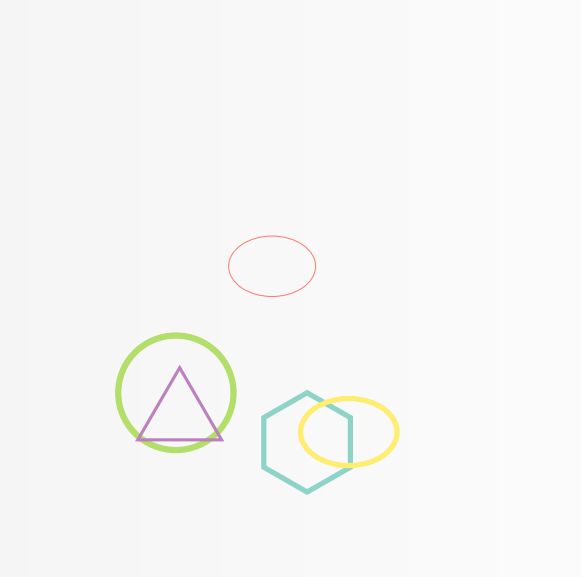[{"shape": "hexagon", "thickness": 2.5, "radius": 0.43, "center": [0.528, 0.233]}, {"shape": "oval", "thickness": 0.5, "radius": 0.37, "center": [0.468, 0.538]}, {"shape": "circle", "thickness": 3, "radius": 0.5, "center": [0.303, 0.319]}, {"shape": "triangle", "thickness": 1.5, "radius": 0.42, "center": [0.309, 0.279]}, {"shape": "oval", "thickness": 2.5, "radius": 0.42, "center": [0.6, 0.251]}]